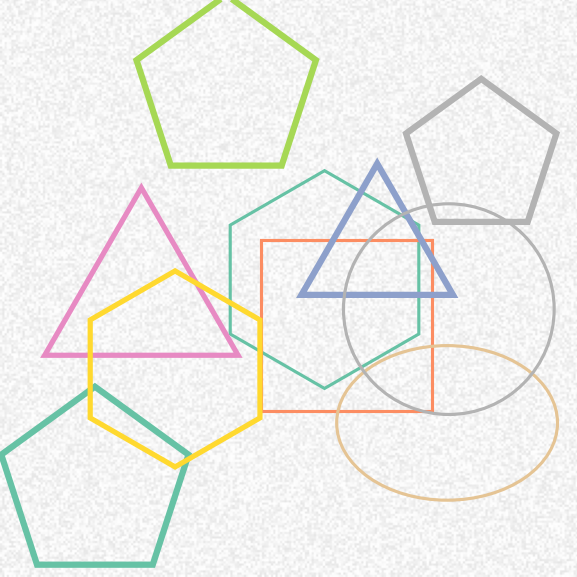[{"shape": "hexagon", "thickness": 1.5, "radius": 0.94, "center": [0.562, 0.515]}, {"shape": "pentagon", "thickness": 3, "radius": 0.85, "center": [0.164, 0.159]}, {"shape": "square", "thickness": 1.5, "radius": 0.74, "center": [0.6, 0.436]}, {"shape": "triangle", "thickness": 3, "radius": 0.76, "center": [0.653, 0.564]}, {"shape": "triangle", "thickness": 2.5, "radius": 0.97, "center": [0.245, 0.481]}, {"shape": "pentagon", "thickness": 3, "radius": 0.82, "center": [0.392, 0.845]}, {"shape": "hexagon", "thickness": 2.5, "radius": 0.85, "center": [0.303, 0.36]}, {"shape": "oval", "thickness": 1.5, "radius": 0.96, "center": [0.774, 0.267]}, {"shape": "circle", "thickness": 1.5, "radius": 0.91, "center": [0.777, 0.464]}, {"shape": "pentagon", "thickness": 3, "radius": 0.68, "center": [0.833, 0.726]}]